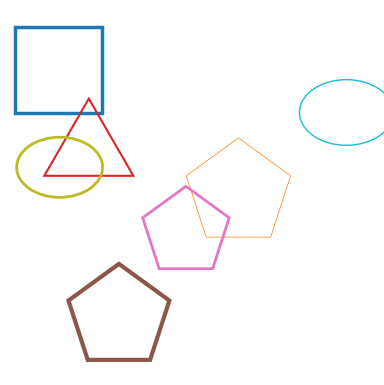[{"shape": "square", "thickness": 2.5, "radius": 0.56, "center": [0.152, 0.819]}, {"shape": "pentagon", "thickness": 0.5, "radius": 0.71, "center": [0.619, 0.499]}, {"shape": "triangle", "thickness": 1.5, "radius": 0.67, "center": [0.231, 0.61]}, {"shape": "pentagon", "thickness": 3, "radius": 0.69, "center": [0.309, 0.177]}, {"shape": "pentagon", "thickness": 2, "radius": 0.59, "center": [0.483, 0.398]}, {"shape": "oval", "thickness": 2, "radius": 0.56, "center": [0.155, 0.566]}, {"shape": "oval", "thickness": 1, "radius": 0.61, "center": [0.9, 0.708]}]